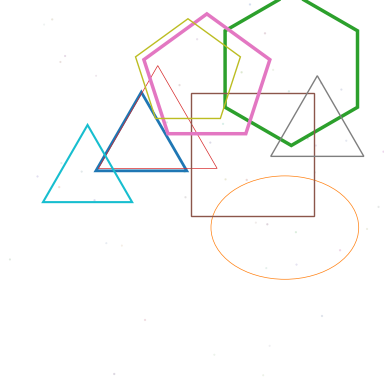[{"shape": "triangle", "thickness": 2, "radius": 0.68, "center": [0.367, 0.624]}, {"shape": "oval", "thickness": 0.5, "radius": 0.96, "center": [0.74, 0.409]}, {"shape": "hexagon", "thickness": 2.5, "radius": 0.99, "center": [0.757, 0.821]}, {"shape": "triangle", "thickness": 0.5, "radius": 0.89, "center": [0.41, 0.652]}, {"shape": "square", "thickness": 1, "radius": 0.8, "center": [0.657, 0.598]}, {"shape": "pentagon", "thickness": 2.5, "radius": 0.86, "center": [0.537, 0.792]}, {"shape": "triangle", "thickness": 1, "radius": 0.7, "center": [0.824, 0.664]}, {"shape": "pentagon", "thickness": 1, "radius": 0.72, "center": [0.488, 0.808]}, {"shape": "triangle", "thickness": 1.5, "radius": 0.67, "center": [0.227, 0.542]}]